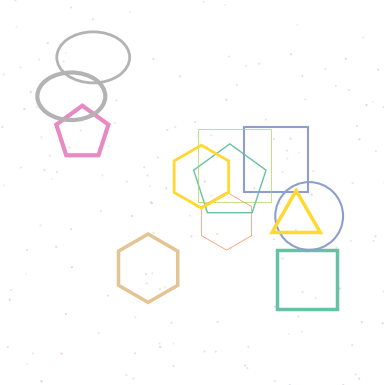[{"shape": "square", "thickness": 2.5, "radius": 0.38, "center": [0.797, 0.274]}, {"shape": "pentagon", "thickness": 1, "radius": 0.49, "center": [0.597, 0.527]}, {"shape": "hexagon", "thickness": 0.5, "radius": 0.38, "center": [0.588, 0.426]}, {"shape": "square", "thickness": 1.5, "radius": 0.42, "center": [0.717, 0.586]}, {"shape": "circle", "thickness": 1.5, "radius": 0.44, "center": [0.803, 0.439]}, {"shape": "pentagon", "thickness": 3, "radius": 0.36, "center": [0.214, 0.654]}, {"shape": "square", "thickness": 0.5, "radius": 0.47, "center": [0.61, 0.57]}, {"shape": "triangle", "thickness": 2.5, "radius": 0.36, "center": [0.769, 0.432]}, {"shape": "hexagon", "thickness": 2, "radius": 0.41, "center": [0.523, 0.541]}, {"shape": "hexagon", "thickness": 2.5, "radius": 0.44, "center": [0.385, 0.303]}, {"shape": "oval", "thickness": 2, "radius": 0.47, "center": [0.242, 0.851]}, {"shape": "oval", "thickness": 3, "radius": 0.44, "center": [0.185, 0.75]}]